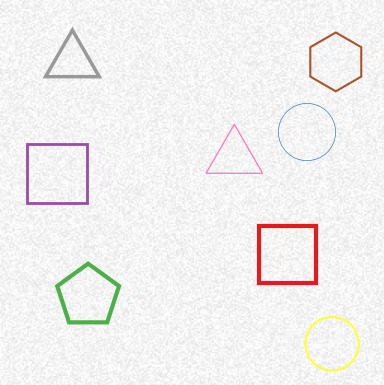[{"shape": "square", "thickness": 3, "radius": 0.37, "center": [0.747, 0.339]}, {"shape": "circle", "thickness": 0.5, "radius": 0.37, "center": [0.797, 0.657]}, {"shape": "pentagon", "thickness": 3, "radius": 0.42, "center": [0.229, 0.231]}, {"shape": "square", "thickness": 2, "radius": 0.39, "center": [0.148, 0.549]}, {"shape": "circle", "thickness": 1.5, "radius": 0.35, "center": [0.862, 0.107]}, {"shape": "hexagon", "thickness": 1.5, "radius": 0.38, "center": [0.872, 0.839]}, {"shape": "triangle", "thickness": 1, "radius": 0.42, "center": [0.609, 0.592]}, {"shape": "triangle", "thickness": 2.5, "radius": 0.4, "center": [0.188, 0.841]}]